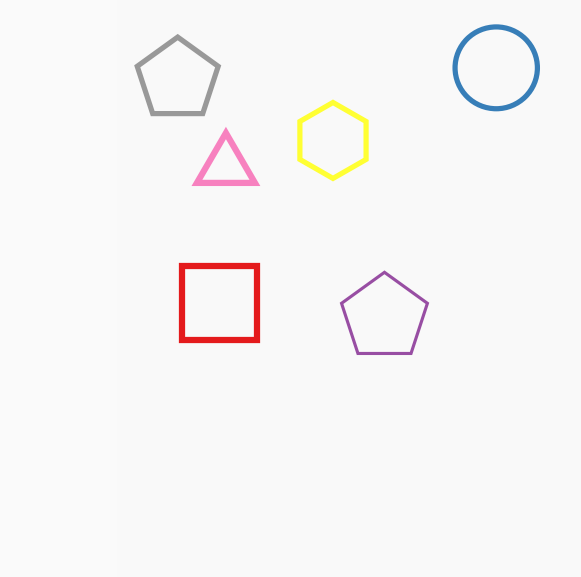[{"shape": "square", "thickness": 3, "radius": 0.32, "center": [0.378, 0.475]}, {"shape": "circle", "thickness": 2.5, "radius": 0.35, "center": [0.854, 0.882]}, {"shape": "pentagon", "thickness": 1.5, "radius": 0.39, "center": [0.661, 0.45]}, {"shape": "hexagon", "thickness": 2.5, "radius": 0.33, "center": [0.573, 0.756]}, {"shape": "triangle", "thickness": 3, "radius": 0.29, "center": [0.389, 0.711]}, {"shape": "pentagon", "thickness": 2.5, "radius": 0.37, "center": [0.306, 0.862]}]